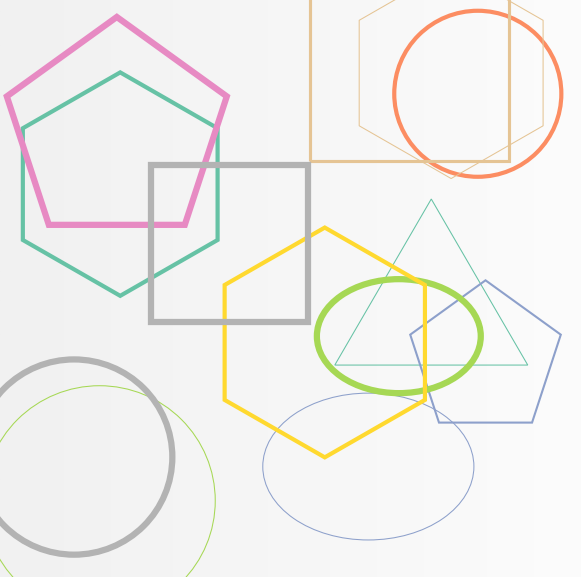[{"shape": "hexagon", "thickness": 2, "radius": 0.97, "center": [0.207, 0.68]}, {"shape": "triangle", "thickness": 0.5, "radius": 0.96, "center": [0.742, 0.463]}, {"shape": "circle", "thickness": 2, "radius": 0.72, "center": [0.822, 0.837]}, {"shape": "pentagon", "thickness": 1, "radius": 0.68, "center": [0.835, 0.378]}, {"shape": "oval", "thickness": 0.5, "radius": 0.91, "center": [0.634, 0.191]}, {"shape": "pentagon", "thickness": 3, "radius": 0.99, "center": [0.201, 0.771]}, {"shape": "oval", "thickness": 3, "radius": 0.7, "center": [0.686, 0.417]}, {"shape": "circle", "thickness": 0.5, "radius": 1.0, "center": [0.171, 0.132]}, {"shape": "hexagon", "thickness": 2, "radius": 0.99, "center": [0.559, 0.406]}, {"shape": "hexagon", "thickness": 0.5, "radius": 0.91, "center": [0.776, 0.873]}, {"shape": "square", "thickness": 1.5, "radius": 0.86, "center": [0.704, 0.892]}, {"shape": "circle", "thickness": 3, "radius": 0.85, "center": [0.127, 0.208]}, {"shape": "square", "thickness": 3, "radius": 0.68, "center": [0.395, 0.578]}]